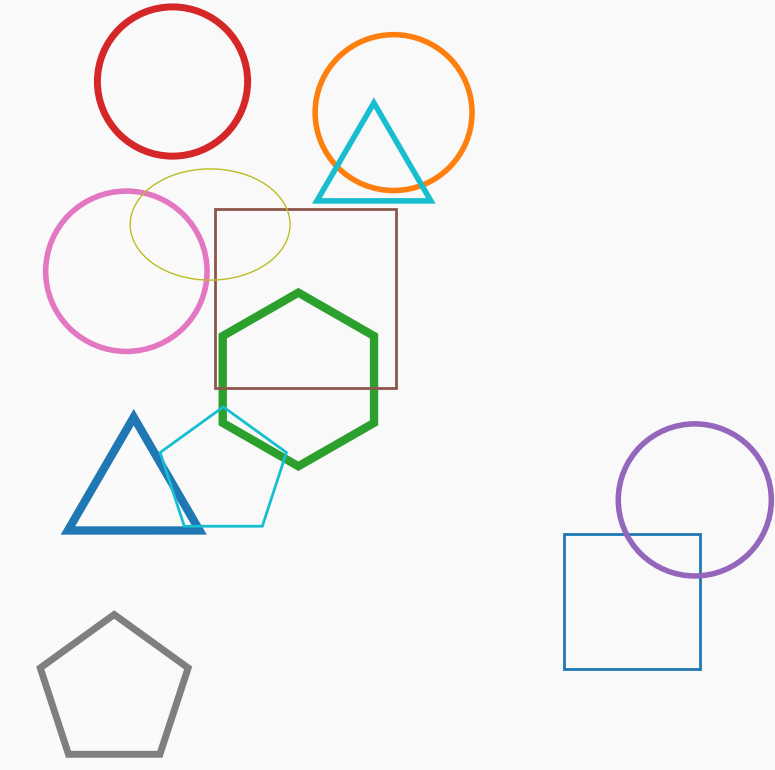[{"shape": "triangle", "thickness": 3, "radius": 0.49, "center": [0.173, 0.36]}, {"shape": "square", "thickness": 1, "radius": 0.44, "center": [0.815, 0.219]}, {"shape": "circle", "thickness": 2, "radius": 0.51, "center": [0.508, 0.854]}, {"shape": "hexagon", "thickness": 3, "radius": 0.56, "center": [0.385, 0.507]}, {"shape": "circle", "thickness": 2.5, "radius": 0.48, "center": [0.223, 0.894]}, {"shape": "circle", "thickness": 2, "radius": 0.49, "center": [0.897, 0.351]}, {"shape": "square", "thickness": 1, "radius": 0.58, "center": [0.394, 0.612]}, {"shape": "circle", "thickness": 2, "radius": 0.52, "center": [0.163, 0.648]}, {"shape": "pentagon", "thickness": 2.5, "radius": 0.5, "center": [0.147, 0.102]}, {"shape": "oval", "thickness": 0.5, "radius": 0.52, "center": [0.271, 0.708]}, {"shape": "triangle", "thickness": 2, "radius": 0.42, "center": [0.482, 0.782]}, {"shape": "pentagon", "thickness": 1, "radius": 0.43, "center": [0.288, 0.386]}]